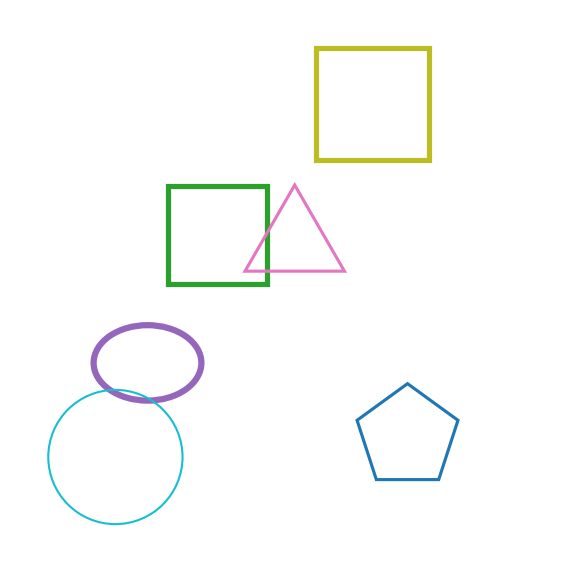[{"shape": "pentagon", "thickness": 1.5, "radius": 0.46, "center": [0.706, 0.243]}, {"shape": "square", "thickness": 2.5, "radius": 0.43, "center": [0.377, 0.592]}, {"shape": "oval", "thickness": 3, "radius": 0.47, "center": [0.255, 0.371]}, {"shape": "triangle", "thickness": 1.5, "radius": 0.5, "center": [0.51, 0.579]}, {"shape": "square", "thickness": 2.5, "radius": 0.49, "center": [0.645, 0.819]}, {"shape": "circle", "thickness": 1, "radius": 0.58, "center": [0.2, 0.208]}]